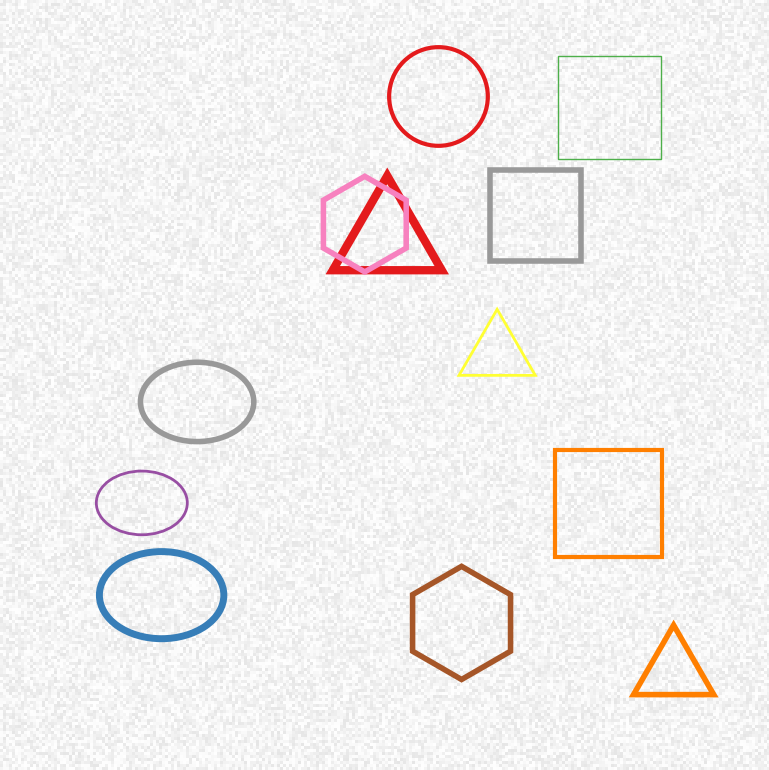[{"shape": "circle", "thickness": 1.5, "radius": 0.32, "center": [0.569, 0.875]}, {"shape": "triangle", "thickness": 3, "radius": 0.41, "center": [0.503, 0.69]}, {"shape": "oval", "thickness": 2.5, "radius": 0.4, "center": [0.21, 0.227]}, {"shape": "square", "thickness": 0.5, "radius": 0.33, "center": [0.792, 0.86]}, {"shape": "oval", "thickness": 1, "radius": 0.3, "center": [0.184, 0.347]}, {"shape": "square", "thickness": 1.5, "radius": 0.35, "center": [0.79, 0.346]}, {"shape": "triangle", "thickness": 2, "radius": 0.3, "center": [0.875, 0.128]}, {"shape": "triangle", "thickness": 1, "radius": 0.29, "center": [0.646, 0.541]}, {"shape": "hexagon", "thickness": 2, "radius": 0.37, "center": [0.599, 0.191]}, {"shape": "hexagon", "thickness": 2, "radius": 0.31, "center": [0.474, 0.709]}, {"shape": "square", "thickness": 2, "radius": 0.29, "center": [0.696, 0.72]}, {"shape": "oval", "thickness": 2, "radius": 0.37, "center": [0.256, 0.478]}]